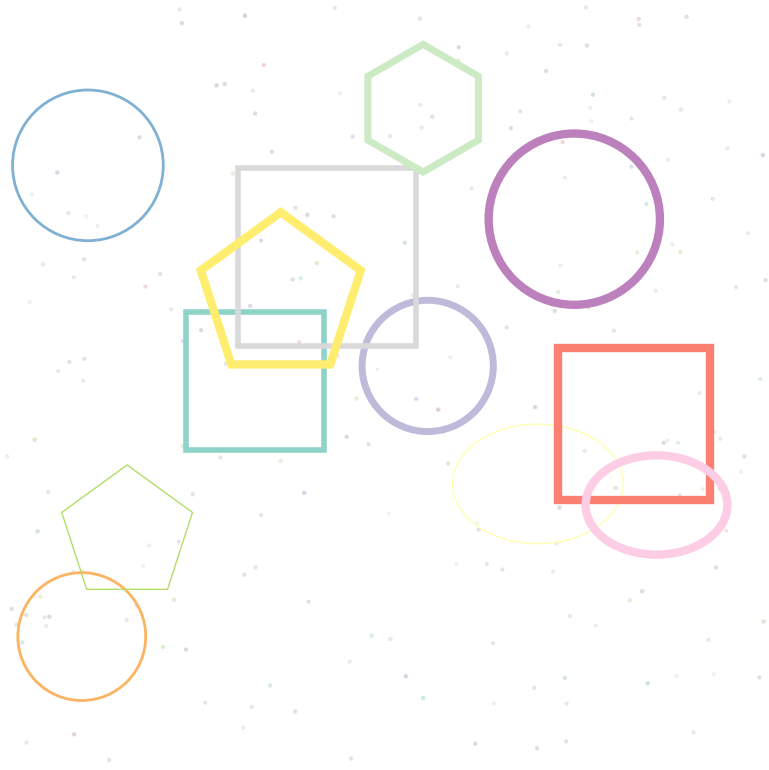[{"shape": "square", "thickness": 2, "radius": 0.45, "center": [0.331, 0.505]}, {"shape": "oval", "thickness": 0.5, "radius": 0.55, "center": [0.699, 0.372]}, {"shape": "circle", "thickness": 2.5, "radius": 0.43, "center": [0.555, 0.525]}, {"shape": "square", "thickness": 3, "radius": 0.49, "center": [0.823, 0.449]}, {"shape": "circle", "thickness": 1, "radius": 0.49, "center": [0.114, 0.785]}, {"shape": "circle", "thickness": 1, "radius": 0.42, "center": [0.106, 0.173]}, {"shape": "pentagon", "thickness": 0.5, "radius": 0.45, "center": [0.165, 0.307]}, {"shape": "oval", "thickness": 3, "radius": 0.46, "center": [0.853, 0.344]}, {"shape": "square", "thickness": 2, "radius": 0.58, "center": [0.425, 0.666]}, {"shape": "circle", "thickness": 3, "radius": 0.56, "center": [0.746, 0.715]}, {"shape": "hexagon", "thickness": 2.5, "radius": 0.41, "center": [0.55, 0.859]}, {"shape": "pentagon", "thickness": 3, "radius": 0.55, "center": [0.365, 0.615]}]